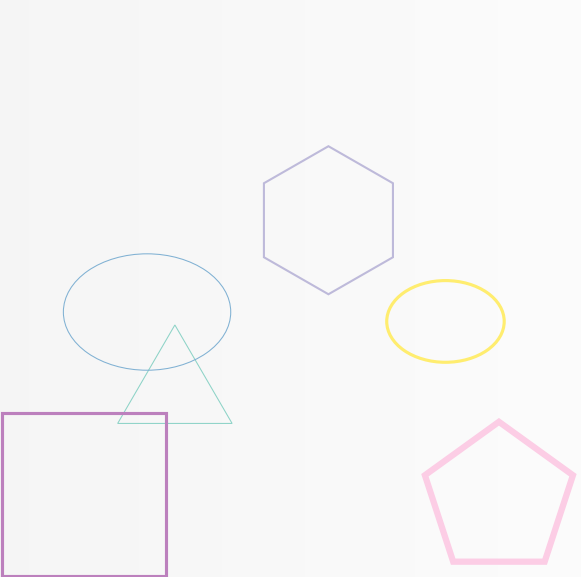[{"shape": "triangle", "thickness": 0.5, "radius": 0.57, "center": [0.301, 0.323]}, {"shape": "hexagon", "thickness": 1, "radius": 0.64, "center": [0.565, 0.618]}, {"shape": "oval", "thickness": 0.5, "radius": 0.72, "center": [0.253, 0.459]}, {"shape": "pentagon", "thickness": 3, "radius": 0.67, "center": [0.858, 0.135]}, {"shape": "square", "thickness": 1.5, "radius": 0.71, "center": [0.145, 0.143]}, {"shape": "oval", "thickness": 1.5, "radius": 0.51, "center": [0.766, 0.443]}]